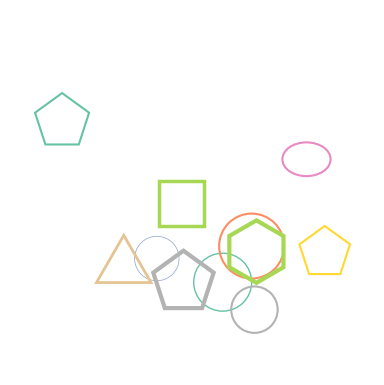[{"shape": "circle", "thickness": 1, "radius": 0.38, "center": [0.578, 0.267]}, {"shape": "pentagon", "thickness": 1.5, "radius": 0.37, "center": [0.161, 0.684]}, {"shape": "circle", "thickness": 1.5, "radius": 0.42, "center": [0.654, 0.361]}, {"shape": "circle", "thickness": 0.5, "radius": 0.29, "center": [0.407, 0.329]}, {"shape": "oval", "thickness": 1.5, "radius": 0.31, "center": [0.796, 0.586]}, {"shape": "square", "thickness": 2.5, "radius": 0.29, "center": [0.471, 0.471]}, {"shape": "hexagon", "thickness": 3, "radius": 0.41, "center": [0.666, 0.347]}, {"shape": "pentagon", "thickness": 1.5, "radius": 0.35, "center": [0.843, 0.344]}, {"shape": "triangle", "thickness": 2, "radius": 0.41, "center": [0.321, 0.307]}, {"shape": "pentagon", "thickness": 3, "radius": 0.41, "center": [0.477, 0.266]}, {"shape": "circle", "thickness": 1.5, "radius": 0.3, "center": [0.661, 0.196]}]